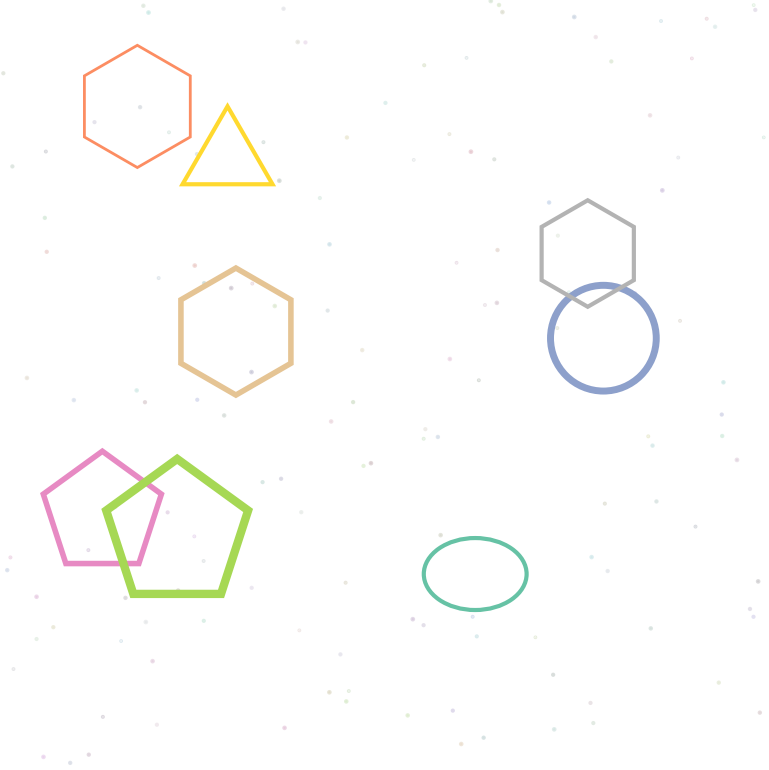[{"shape": "oval", "thickness": 1.5, "radius": 0.33, "center": [0.617, 0.255]}, {"shape": "hexagon", "thickness": 1, "radius": 0.4, "center": [0.178, 0.862]}, {"shape": "circle", "thickness": 2.5, "radius": 0.34, "center": [0.784, 0.561]}, {"shape": "pentagon", "thickness": 2, "radius": 0.4, "center": [0.133, 0.333]}, {"shape": "pentagon", "thickness": 3, "radius": 0.48, "center": [0.23, 0.307]}, {"shape": "triangle", "thickness": 1.5, "radius": 0.34, "center": [0.295, 0.794]}, {"shape": "hexagon", "thickness": 2, "radius": 0.41, "center": [0.306, 0.569]}, {"shape": "hexagon", "thickness": 1.5, "radius": 0.35, "center": [0.763, 0.671]}]